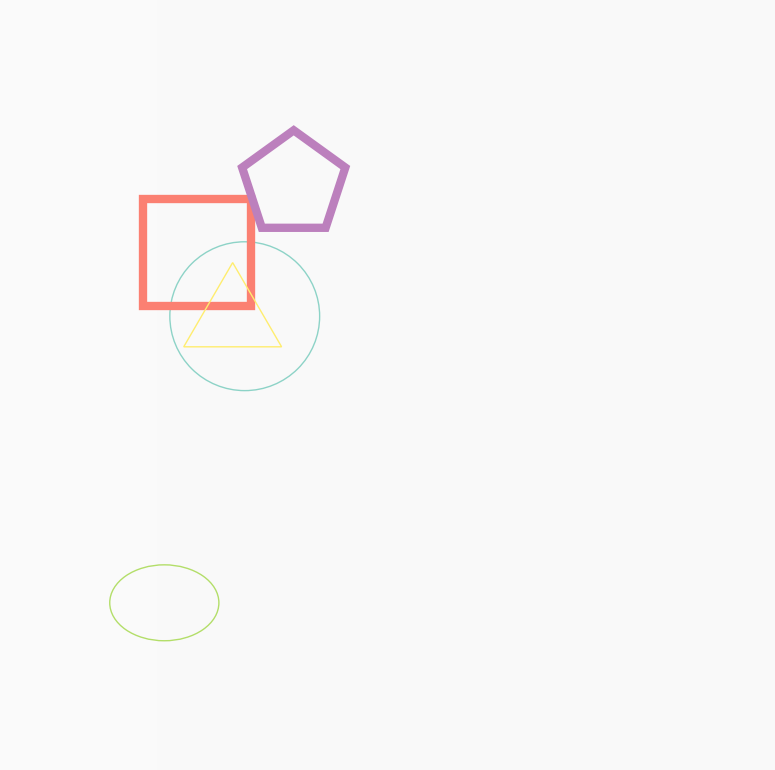[{"shape": "circle", "thickness": 0.5, "radius": 0.48, "center": [0.316, 0.589]}, {"shape": "square", "thickness": 3, "radius": 0.35, "center": [0.255, 0.672]}, {"shape": "oval", "thickness": 0.5, "radius": 0.35, "center": [0.212, 0.217]}, {"shape": "pentagon", "thickness": 3, "radius": 0.35, "center": [0.379, 0.761]}, {"shape": "triangle", "thickness": 0.5, "radius": 0.36, "center": [0.3, 0.586]}]